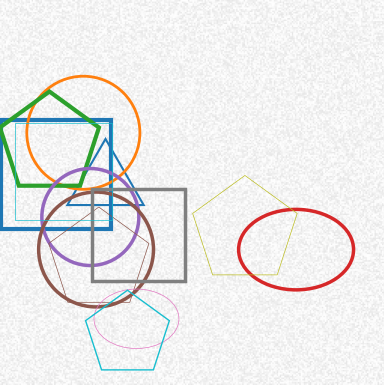[{"shape": "triangle", "thickness": 1.5, "radius": 0.57, "center": [0.274, 0.525]}, {"shape": "square", "thickness": 3, "radius": 0.71, "center": [0.146, 0.547]}, {"shape": "circle", "thickness": 2, "radius": 0.73, "center": [0.217, 0.655]}, {"shape": "pentagon", "thickness": 3, "radius": 0.68, "center": [0.128, 0.627]}, {"shape": "oval", "thickness": 2.5, "radius": 0.75, "center": [0.769, 0.352]}, {"shape": "circle", "thickness": 2.5, "radius": 0.63, "center": [0.235, 0.436]}, {"shape": "circle", "thickness": 2.5, "radius": 0.75, "center": [0.25, 0.352]}, {"shape": "pentagon", "thickness": 0.5, "radius": 0.68, "center": [0.257, 0.325]}, {"shape": "oval", "thickness": 0.5, "radius": 0.55, "center": [0.354, 0.172]}, {"shape": "square", "thickness": 2.5, "radius": 0.6, "center": [0.36, 0.389]}, {"shape": "pentagon", "thickness": 0.5, "radius": 0.71, "center": [0.636, 0.402]}, {"shape": "square", "thickness": 0.5, "radius": 0.63, "center": [0.164, 0.554]}, {"shape": "pentagon", "thickness": 1, "radius": 0.57, "center": [0.331, 0.132]}]